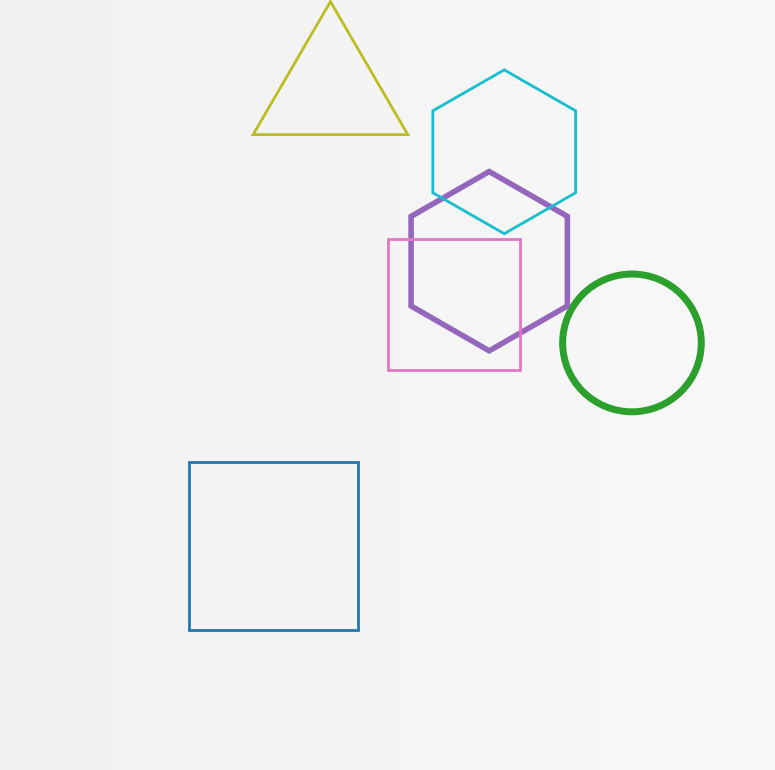[{"shape": "square", "thickness": 1, "radius": 0.55, "center": [0.353, 0.291]}, {"shape": "circle", "thickness": 2.5, "radius": 0.45, "center": [0.815, 0.555]}, {"shape": "hexagon", "thickness": 2, "radius": 0.58, "center": [0.631, 0.661]}, {"shape": "square", "thickness": 1, "radius": 0.43, "center": [0.586, 0.605]}, {"shape": "triangle", "thickness": 1, "radius": 0.58, "center": [0.426, 0.883]}, {"shape": "hexagon", "thickness": 1, "radius": 0.53, "center": [0.651, 0.803]}]